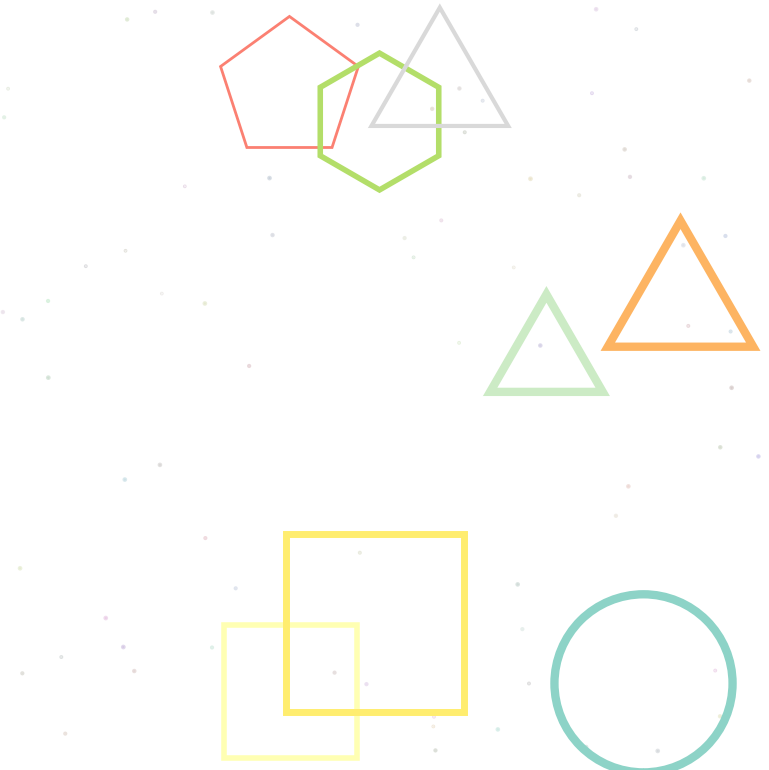[{"shape": "circle", "thickness": 3, "radius": 0.58, "center": [0.836, 0.113]}, {"shape": "square", "thickness": 2, "radius": 0.43, "center": [0.377, 0.102]}, {"shape": "pentagon", "thickness": 1, "radius": 0.47, "center": [0.376, 0.885]}, {"shape": "triangle", "thickness": 3, "radius": 0.55, "center": [0.884, 0.604]}, {"shape": "hexagon", "thickness": 2, "radius": 0.44, "center": [0.493, 0.842]}, {"shape": "triangle", "thickness": 1.5, "radius": 0.51, "center": [0.571, 0.888]}, {"shape": "triangle", "thickness": 3, "radius": 0.42, "center": [0.71, 0.533]}, {"shape": "square", "thickness": 2.5, "radius": 0.58, "center": [0.487, 0.191]}]